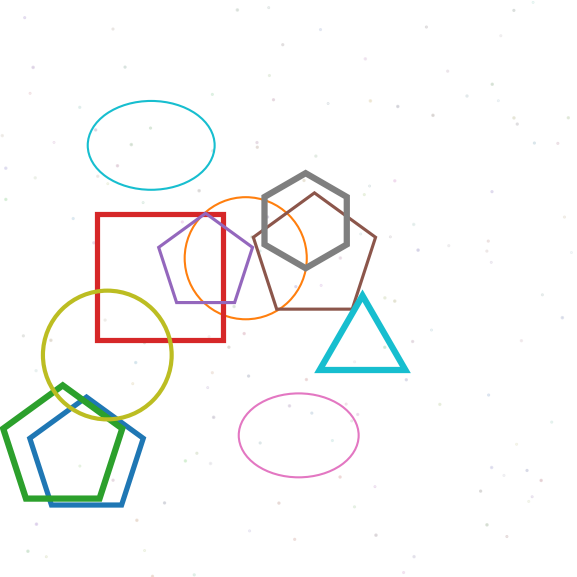[{"shape": "pentagon", "thickness": 2.5, "radius": 0.52, "center": [0.15, 0.208]}, {"shape": "circle", "thickness": 1, "radius": 0.53, "center": [0.425, 0.552]}, {"shape": "pentagon", "thickness": 3, "radius": 0.54, "center": [0.109, 0.223]}, {"shape": "square", "thickness": 2.5, "radius": 0.54, "center": [0.277, 0.519]}, {"shape": "pentagon", "thickness": 1.5, "radius": 0.43, "center": [0.356, 0.544]}, {"shape": "pentagon", "thickness": 1.5, "radius": 0.56, "center": [0.544, 0.554]}, {"shape": "oval", "thickness": 1, "radius": 0.52, "center": [0.517, 0.245]}, {"shape": "hexagon", "thickness": 3, "radius": 0.41, "center": [0.529, 0.617]}, {"shape": "circle", "thickness": 2, "radius": 0.56, "center": [0.186, 0.384]}, {"shape": "oval", "thickness": 1, "radius": 0.55, "center": [0.262, 0.747]}, {"shape": "triangle", "thickness": 3, "radius": 0.43, "center": [0.628, 0.401]}]